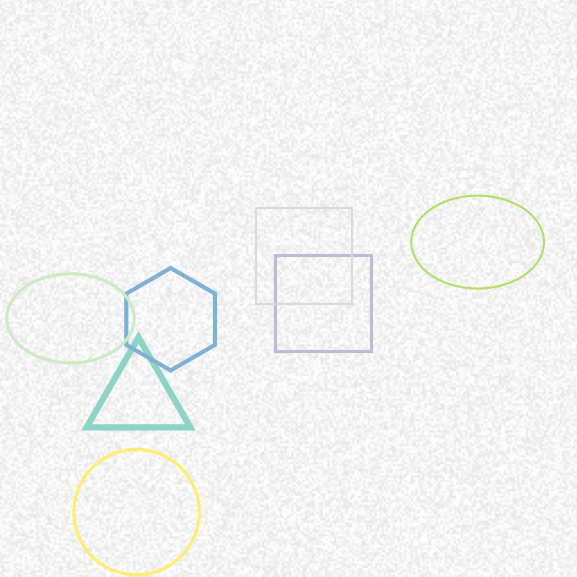[{"shape": "triangle", "thickness": 3, "radius": 0.52, "center": [0.24, 0.311]}, {"shape": "square", "thickness": 1.5, "radius": 0.42, "center": [0.56, 0.474]}, {"shape": "hexagon", "thickness": 2, "radius": 0.44, "center": [0.295, 0.446]}, {"shape": "oval", "thickness": 1, "radius": 0.57, "center": [0.827, 0.58]}, {"shape": "square", "thickness": 1, "radius": 0.42, "center": [0.526, 0.556]}, {"shape": "oval", "thickness": 1.5, "radius": 0.55, "center": [0.122, 0.448]}, {"shape": "circle", "thickness": 1.5, "radius": 0.54, "center": [0.236, 0.112]}]